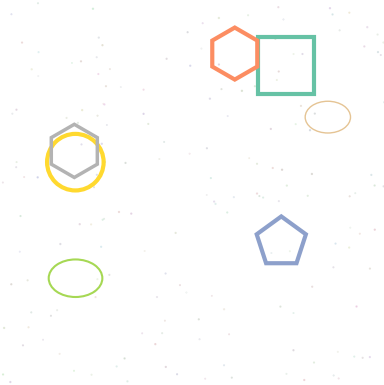[{"shape": "square", "thickness": 3, "radius": 0.37, "center": [0.743, 0.831]}, {"shape": "hexagon", "thickness": 3, "radius": 0.34, "center": [0.61, 0.861]}, {"shape": "pentagon", "thickness": 3, "radius": 0.34, "center": [0.731, 0.371]}, {"shape": "oval", "thickness": 1.5, "radius": 0.35, "center": [0.196, 0.277]}, {"shape": "circle", "thickness": 3, "radius": 0.37, "center": [0.196, 0.579]}, {"shape": "oval", "thickness": 1, "radius": 0.29, "center": [0.852, 0.696]}, {"shape": "hexagon", "thickness": 2.5, "radius": 0.35, "center": [0.193, 0.608]}]